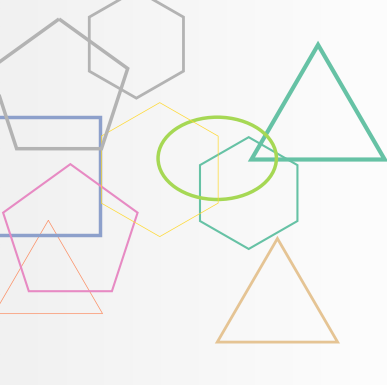[{"shape": "triangle", "thickness": 3, "radius": 0.99, "center": [0.821, 0.685]}, {"shape": "hexagon", "thickness": 1.5, "radius": 0.73, "center": [0.642, 0.499]}, {"shape": "triangle", "thickness": 0.5, "radius": 0.81, "center": [0.125, 0.266]}, {"shape": "square", "thickness": 2.5, "radius": 0.77, "center": [0.105, 0.543]}, {"shape": "pentagon", "thickness": 1.5, "radius": 0.91, "center": [0.182, 0.391]}, {"shape": "oval", "thickness": 2.5, "radius": 0.76, "center": [0.561, 0.589]}, {"shape": "hexagon", "thickness": 0.5, "radius": 0.87, "center": [0.412, 0.559]}, {"shape": "triangle", "thickness": 2, "radius": 0.9, "center": [0.716, 0.201]}, {"shape": "hexagon", "thickness": 2, "radius": 0.7, "center": [0.352, 0.885]}, {"shape": "pentagon", "thickness": 2.5, "radius": 0.93, "center": [0.152, 0.764]}]